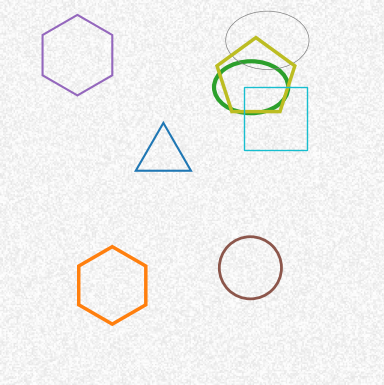[{"shape": "triangle", "thickness": 1.5, "radius": 0.41, "center": [0.424, 0.598]}, {"shape": "hexagon", "thickness": 2.5, "radius": 0.5, "center": [0.292, 0.259]}, {"shape": "oval", "thickness": 3, "radius": 0.48, "center": [0.652, 0.773]}, {"shape": "hexagon", "thickness": 1.5, "radius": 0.52, "center": [0.201, 0.857]}, {"shape": "circle", "thickness": 2, "radius": 0.4, "center": [0.65, 0.304]}, {"shape": "oval", "thickness": 0.5, "radius": 0.54, "center": [0.694, 0.895]}, {"shape": "pentagon", "thickness": 2.5, "radius": 0.53, "center": [0.665, 0.796]}, {"shape": "square", "thickness": 1, "radius": 0.41, "center": [0.716, 0.692]}]